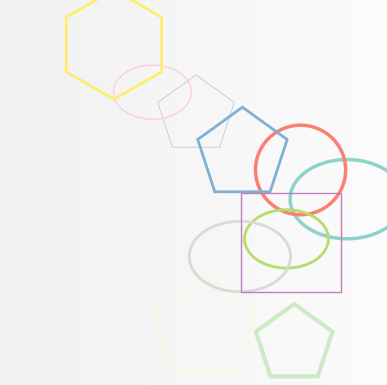[{"shape": "oval", "thickness": 2.5, "radius": 0.74, "center": [0.896, 0.483]}, {"shape": "pentagon", "thickness": 0.5, "radius": 0.68, "center": [0.528, 0.145]}, {"shape": "pentagon", "thickness": 0.5, "radius": 0.52, "center": [0.506, 0.702]}, {"shape": "circle", "thickness": 2.5, "radius": 0.58, "center": [0.776, 0.559]}, {"shape": "pentagon", "thickness": 2, "radius": 0.61, "center": [0.626, 0.6]}, {"shape": "oval", "thickness": 2, "radius": 0.54, "center": [0.739, 0.379]}, {"shape": "oval", "thickness": 1, "radius": 0.5, "center": [0.393, 0.761]}, {"shape": "oval", "thickness": 2, "radius": 0.65, "center": [0.619, 0.334]}, {"shape": "square", "thickness": 1, "radius": 0.65, "center": [0.751, 0.371]}, {"shape": "pentagon", "thickness": 3, "radius": 0.52, "center": [0.759, 0.107]}, {"shape": "hexagon", "thickness": 2, "radius": 0.71, "center": [0.294, 0.884]}]